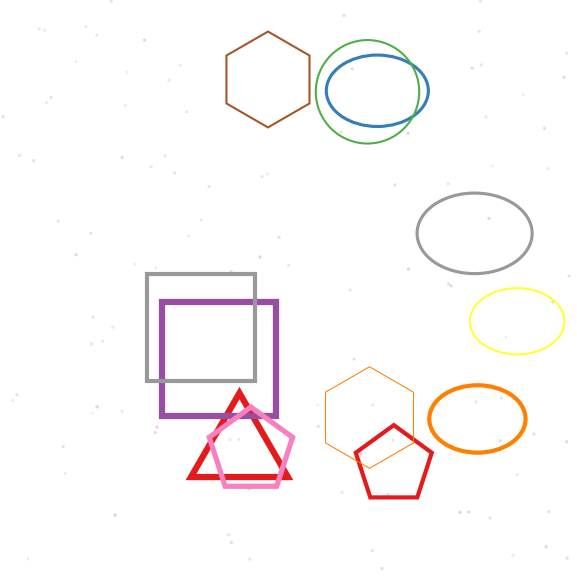[{"shape": "triangle", "thickness": 3, "radius": 0.48, "center": [0.415, 0.222]}, {"shape": "pentagon", "thickness": 2, "radius": 0.35, "center": [0.682, 0.194]}, {"shape": "oval", "thickness": 1.5, "radius": 0.44, "center": [0.653, 0.842]}, {"shape": "circle", "thickness": 1, "radius": 0.45, "center": [0.636, 0.84]}, {"shape": "square", "thickness": 3, "radius": 0.49, "center": [0.379, 0.377]}, {"shape": "oval", "thickness": 2, "radius": 0.42, "center": [0.827, 0.274]}, {"shape": "hexagon", "thickness": 0.5, "radius": 0.44, "center": [0.64, 0.276]}, {"shape": "oval", "thickness": 1, "radius": 0.41, "center": [0.895, 0.443]}, {"shape": "hexagon", "thickness": 1, "radius": 0.42, "center": [0.464, 0.861]}, {"shape": "pentagon", "thickness": 2.5, "radius": 0.38, "center": [0.434, 0.218]}, {"shape": "square", "thickness": 2, "radius": 0.47, "center": [0.348, 0.432]}, {"shape": "oval", "thickness": 1.5, "radius": 0.5, "center": [0.822, 0.595]}]